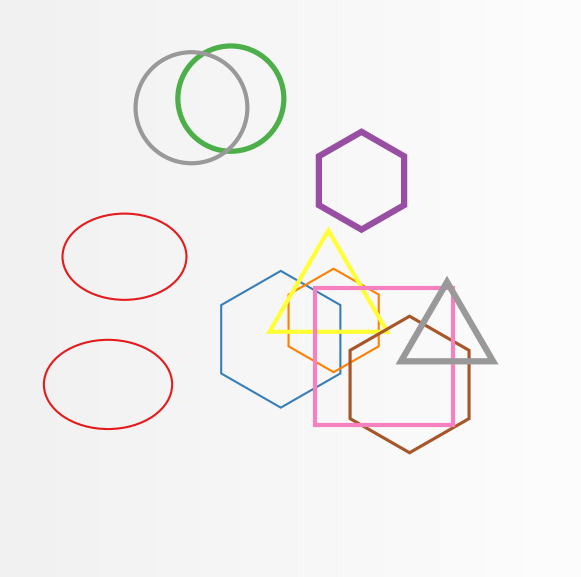[{"shape": "oval", "thickness": 1, "radius": 0.53, "center": [0.214, 0.555]}, {"shape": "oval", "thickness": 1, "radius": 0.55, "center": [0.186, 0.333]}, {"shape": "hexagon", "thickness": 1, "radius": 0.59, "center": [0.483, 0.412]}, {"shape": "circle", "thickness": 2.5, "radius": 0.46, "center": [0.397, 0.828]}, {"shape": "hexagon", "thickness": 3, "radius": 0.42, "center": [0.622, 0.686]}, {"shape": "hexagon", "thickness": 1, "radius": 0.45, "center": [0.574, 0.444]}, {"shape": "triangle", "thickness": 2, "radius": 0.59, "center": [0.565, 0.483]}, {"shape": "hexagon", "thickness": 1.5, "radius": 0.59, "center": [0.705, 0.333]}, {"shape": "square", "thickness": 2, "radius": 0.59, "center": [0.66, 0.381]}, {"shape": "triangle", "thickness": 3, "radius": 0.46, "center": [0.769, 0.419]}, {"shape": "circle", "thickness": 2, "radius": 0.48, "center": [0.329, 0.813]}]